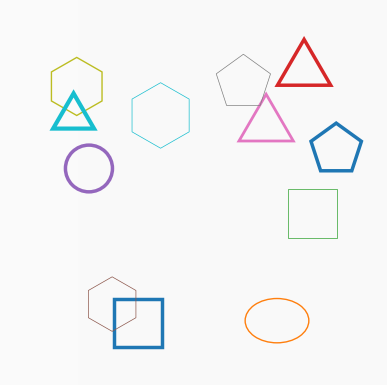[{"shape": "pentagon", "thickness": 2.5, "radius": 0.34, "center": [0.868, 0.612]}, {"shape": "square", "thickness": 2.5, "radius": 0.31, "center": [0.357, 0.161]}, {"shape": "oval", "thickness": 1, "radius": 0.41, "center": [0.715, 0.167]}, {"shape": "square", "thickness": 0.5, "radius": 0.32, "center": [0.805, 0.445]}, {"shape": "triangle", "thickness": 2.5, "radius": 0.4, "center": [0.785, 0.818]}, {"shape": "circle", "thickness": 2.5, "radius": 0.3, "center": [0.23, 0.562]}, {"shape": "hexagon", "thickness": 0.5, "radius": 0.35, "center": [0.289, 0.21]}, {"shape": "triangle", "thickness": 2, "radius": 0.4, "center": [0.687, 0.674]}, {"shape": "pentagon", "thickness": 0.5, "radius": 0.37, "center": [0.628, 0.785]}, {"shape": "hexagon", "thickness": 1, "radius": 0.38, "center": [0.198, 0.775]}, {"shape": "triangle", "thickness": 3, "radius": 0.3, "center": [0.19, 0.696]}, {"shape": "hexagon", "thickness": 0.5, "radius": 0.43, "center": [0.414, 0.7]}]